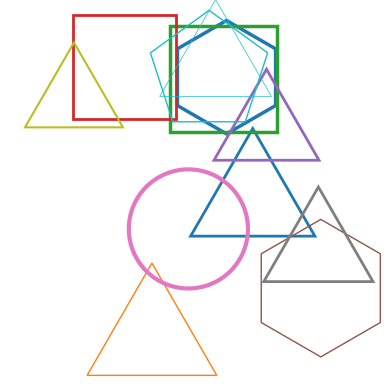[{"shape": "triangle", "thickness": 2, "radius": 0.93, "center": [0.657, 0.48]}, {"shape": "hexagon", "thickness": 2.5, "radius": 0.74, "center": [0.588, 0.8]}, {"shape": "triangle", "thickness": 1, "radius": 0.97, "center": [0.395, 0.122]}, {"shape": "square", "thickness": 2.5, "radius": 0.69, "center": [0.58, 0.795]}, {"shape": "square", "thickness": 2, "radius": 0.67, "center": [0.323, 0.826]}, {"shape": "triangle", "thickness": 2, "radius": 0.79, "center": [0.692, 0.663]}, {"shape": "hexagon", "thickness": 1, "radius": 0.89, "center": [0.833, 0.252]}, {"shape": "circle", "thickness": 3, "radius": 0.77, "center": [0.489, 0.405]}, {"shape": "triangle", "thickness": 2, "radius": 0.82, "center": [0.827, 0.35]}, {"shape": "triangle", "thickness": 1.5, "radius": 0.73, "center": [0.192, 0.743]}, {"shape": "triangle", "thickness": 0.5, "radius": 0.84, "center": [0.56, 0.833]}, {"shape": "pentagon", "thickness": 1, "radius": 0.8, "center": [0.543, 0.813]}]